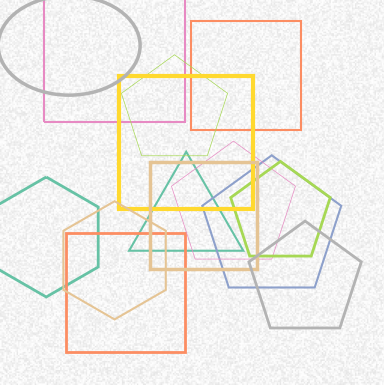[{"shape": "triangle", "thickness": 1.5, "radius": 0.86, "center": [0.484, 0.434]}, {"shape": "hexagon", "thickness": 2, "radius": 0.78, "center": [0.12, 0.384]}, {"shape": "square", "thickness": 1.5, "radius": 0.71, "center": [0.639, 0.805]}, {"shape": "square", "thickness": 2, "radius": 0.77, "center": [0.326, 0.241]}, {"shape": "pentagon", "thickness": 1.5, "radius": 0.95, "center": [0.706, 0.407]}, {"shape": "square", "thickness": 1.5, "radius": 0.92, "center": [0.298, 0.868]}, {"shape": "pentagon", "thickness": 0.5, "radius": 0.85, "center": [0.606, 0.464]}, {"shape": "pentagon", "thickness": 0.5, "radius": 0.73, "center": [0.453, 0.713]}, {"shape": "pentagon", "thickness": 2, "radius": 0.68, "center": [0.728, 0.445]}, {"shape": "square", "thickness": 3, "radius": 0.87, "center": [0.484, 0.63]}, {"shape": "hexagon", "thickness": 1.5, "radius": 0.77, "center": [0.298, 0.324]}, {"shape": "square", "thickness": 2.5, "radius": 0.7, "center": [0.529, 0.44]}, {"shape": "pentagon", "thickness": 2, "radius": 0.77, "center": [0.792, 0.272]}, {"shape": "oval", "thickness": 2.5, "radius": 0.92, "center": [0.18, 0.882]}]